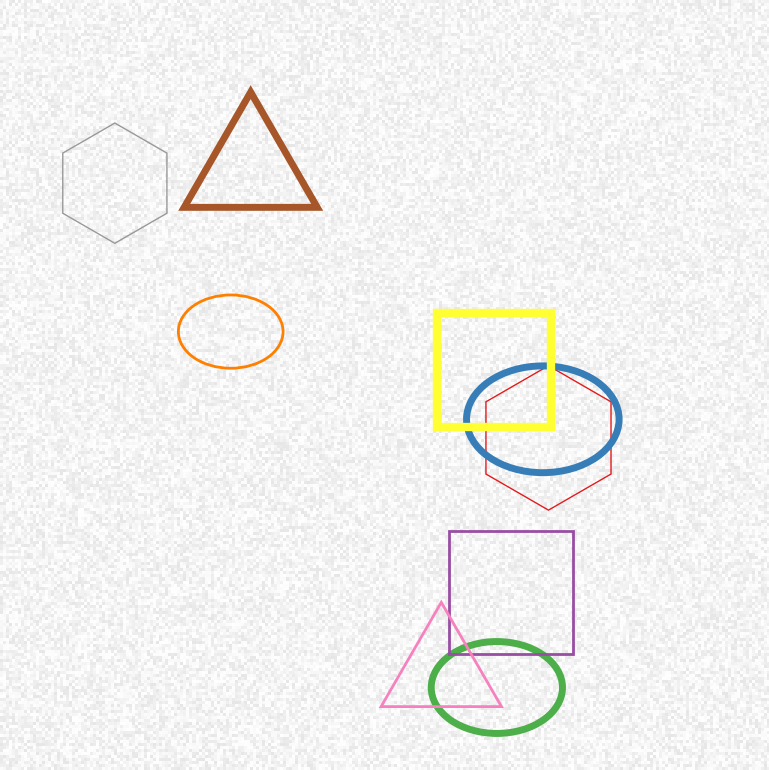[{"shape": "hexagon", "thickness": 0.5, "radius": 0.47, "center": [0.712, 0.431]}, {"shape": "oval", "thickness": 2.5, "radius": 0.5, "center": [0.705, 0.455]}, {"shape": "oval", "thickness": 2.5, "radius": 0.43, "center": [0.645, 0.107]}, {"shape": "square", "thickness": 1, "radius": 0.4, "center": [0.664, 0.231]}, {"shape": "oval", "thickness": 1, "radius": 0.34, "center": [0.3, 0.569]}, {"shape": "square", "thickness": 3, "radius": 0.37, "center": [0.641, 0.519]}, {"shape": "triangle", "thickness": 2.5, "radius": 0.5, "center": [0.326, 0.781]}, {"shape": "triangle", "thickness": 1, "radius": 0.45, "center": [0.573, 0.127]}, {"shape": "hexagon", "thickness": 0.5, "radius": 0.39, "center": [0.149, 0.762]}]